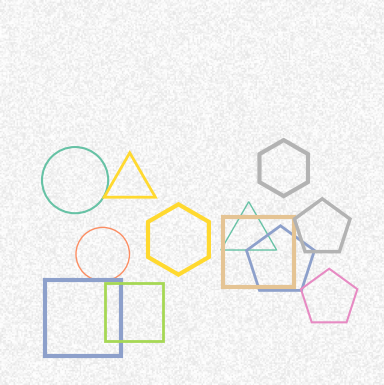[{"shape": "triangle", "thickness": 1, "radius": 0.42, "center": [0.646, 0.392]}, {"shape": "circle", "thickness": 1.5, "radius": 0.43, "center": [0.195, 0.532]}, {"shape": "circle", "thickness": 1, "radius": 0.35, "center": [0.267, 0.34]}, {"shape": "pentagon", "thickness": 2, "radius": 0.46, "center": [0.729, 0.321]}, {"shape": "square", "thickness": 3, "radius": 0.49, "center": [0.215, 0.173]}, {"shape": "pentagon", "thickness": 1.5, "radius": 0.39, "center": [0.855, 0.225]}, {"shape": "square", "thickness": 2, "radius": 0.37, "center": [0.348, 0.189]}, {"shape": "hexagon", "thickness": 3, "radius": 0.46, "center": [0.464, 0.378]}, {"shape": "triangle", "thickness": 2, "radius": 0.38, "center": [0.337, 0.526]}, {"shape": "square", "thickness": 3, "radius": 0.46, "center": [0.671, 0.345]}, {"shape": "hexagon", "thickness": 3, "radius": 0.36, "center": [0.737, 0.563]}, {"shape": "pentagon", "thickness": 2.5, "radius": 0.38, "center": [0.837, 0.408]}]